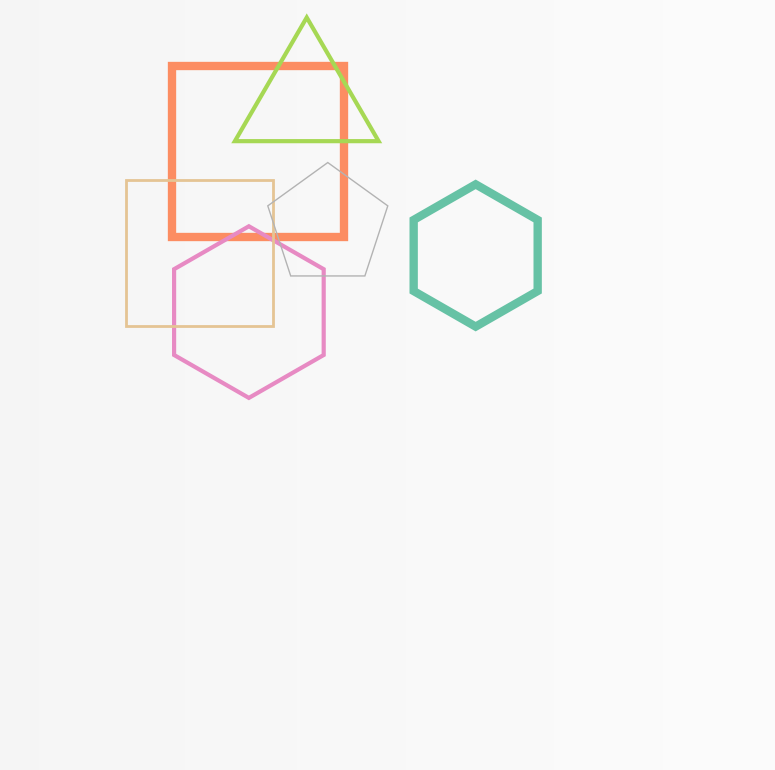[{"shape": "hexagon", "thickness": 3, "radius": 0.46, "center": [0.614, 0.668]}, {"shape": "square", "thickness": 3, "radius": 0.56, "center": [0.333, 0.803]}, {"shape": "hexagon", "thickness": 1.5, "radius": 0.56, "center": [0.321, 0.595]}, {"shape": "triangle", "thickness": 1.5, "radius": 0.54, "center": [0.396, 0.87]}, {"shape": "square", "thickness": 1, "radius": 0.47, "center": [0.258, 0.672]}, {"shape": "pentagon", "thickness": 0.5, "radius": 0.41, "center": [0.423, 0.707]}]